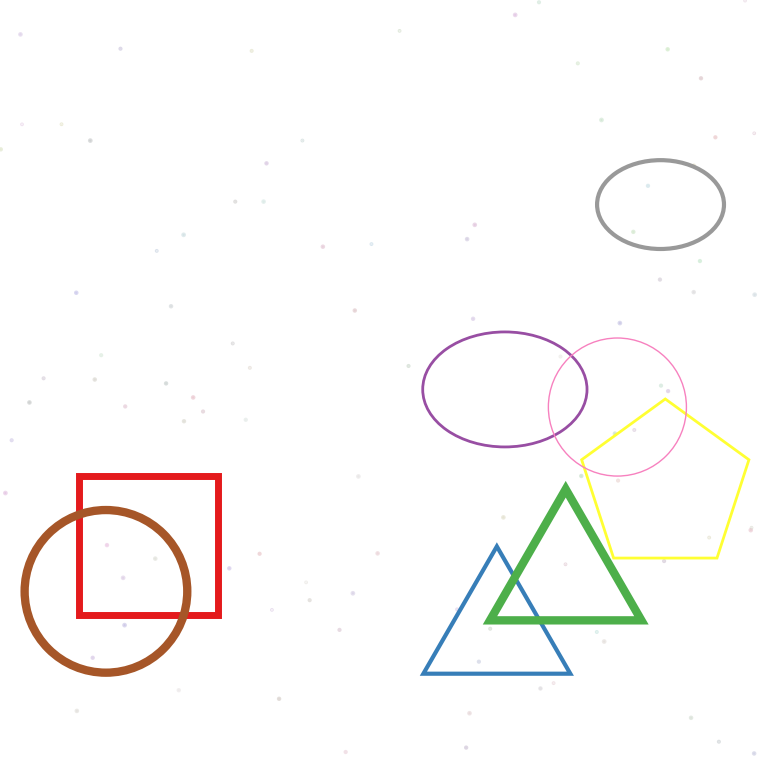[{"shape": "square", "thickness": 2.5, "radius": 0.45, "center": [0.193, 0.292]}, {"shape": "triangle", "thickness": 1.5, "radius": 0.55, "center": [0.645, 0.18]}, {"shape": "triangle", "thickness": 3, "radius": 0.57, "center": [0.735, 0.251]}, {"shape": "oval", "thickness": 1, "radius": 0.53, "center": [0.656, 0.494]}, {"shape": "pentagon", "thickness": 1, "radius": 0.57, "center": [0.864, 0.368]}, {"shape": "circle", "thickness": 3, "radius": 0.53, "center": [0.138, 0.232]}, {"shape": "circle", "thickness": 0.5, "radius": 0.45, "center": [0.802, 0.471]}, {"shape": "oval", "thickness": 1.5, "radius": 0.41, "center": [0.858, 0.734]}]